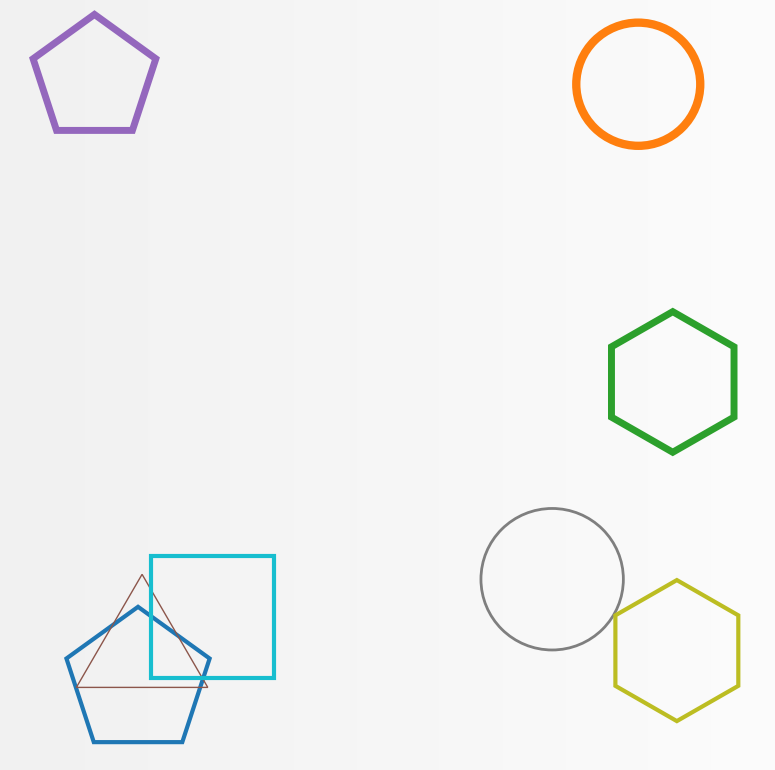[{"shape": "pentagon", "thickness": 1.5, "radius": 0.49, "center": [0.178, 0.115]}, {"shape": "circle", "thickness": 3, "radius": 0.4, "center": [0.824, 0.891]}, {"shape": "hexagon", "thickness": 2.5, "radius": 0.46, "center": [0.868, 0.504]}, {"shape": "pentagon", "thickness": 2.5, "radius": 0.42, "center": [0.122, 0.898]}, {"shape": "triangle", "thickness": 0.5, "radius": 0.49, "center": [0.183, 0.156]}, {"shape": "circle", "thickness": 1, "radius": 0.46, "center": [0.712, 0.248]}, {"shape": "hexagon", "thickness": 1.5, "radius": 0.46, "center": [0.873, 0.155]}, {"shape": "square", "thickness": 1.5, "radius": 0.4, "center": [0.274, 0.199]}]